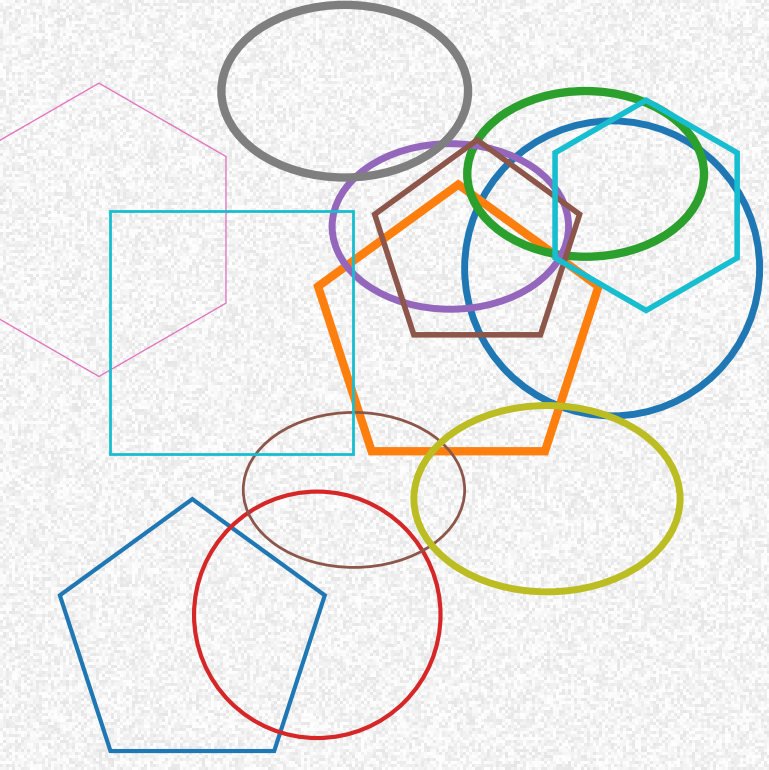[{"shape": "circle", "thickness": 2.5, "radius": 0.96, "center": [0.795, 0.651]}, {"shape": "pentagon", "thickness": 1.5, "radius": 0.9, "center": [0.25, 0.171]}, {"shape": "pentagon", "thickness": 3, "radius": 0.96, "center": [0.595, 0.569]}, {"shape": "oval", "thickness": 3, "radius": 0.77, "center": [0.761, 0.774]}, {"shape": "circle", "thickness": 1.5, "radius": 0.8, "center": [0.412, 0.202]}, {"shape": "oval", "thickness": 2.5, "radius": 0.77, "center": [0.585, 0.706]}, {"shape": "pentagon", "thickness": 2, "radius": 0.7, "center": [0.62, 0.678]}, {"shape": "oval", "thickness": 1, "radius": 0.72, "center": [0.46, 0.364]}, {"shape": "hexagon", "thickness": 0.5, "radius": 0.95, "center": [0.128, 0.702]}, {"shape": "oval", "thickness": 3, "radius": 0.8, "center": [0.448, 0.882]}, {"shape": "oval", "thickness": 2.5, "radius": 0.86, "center": [0.71, 0.352]}, {"shape": "square", "thickness": 1, "radius": 0.79, "center": [0.3, 0.569]}, {"shape": "hexagon", "thickness": 2, "radius": 0.68, "center": [0.839, 0.733]}]